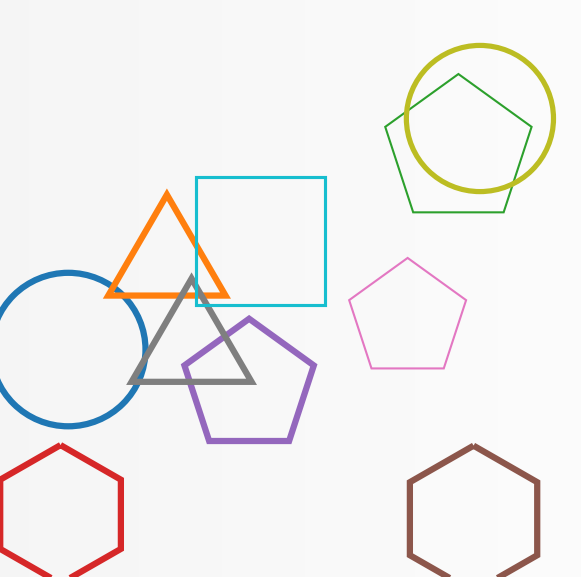[{"shape": "circle", "thickness": 3, "radius": 0.66, "center": [0.117, 0.394]}, {"shape": "triangle", "thickness": 3, "radius": 0.58, "center": [0.287, 0.546]}, {"shape": "pentagon", "thickness": 1, "radius": 0.66, "center": [0.789, 0.739]}, {"shape": "hexagon", "thickness": 3, "radius": 0.6, "center": [0.104, 0.109]}, {"shape": "pentagon", "thickness": 3, "radius": 0.59, "center": [0.429, 0.33]}, {"shape": "hexagon", "thickness": 3, "radius": 0.63, "center": [0.815, 0.101]}, {"shape": "pentagon", "thickness": 1, "radius": 0.53, "center": [0.701, 0.447]}, {"shape": "triangle", "thickness": 3, "radius": 0.6, "center": [0.33, 0.398]}, {"shape": "circle", "thickness": 2.5, "radius": 0.63, "center": [0.826, 0.794]}, {"shape": "square", "thickness": 1.5, "radius": 0.55, "center": [0.448, 0.582]}]